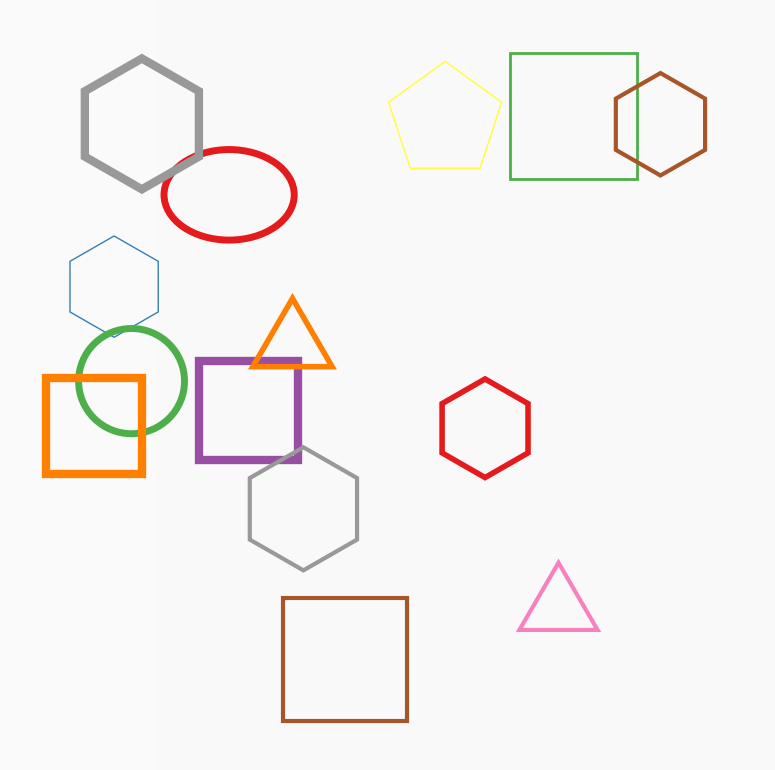[{"shape": "hexagon", "thickness": 2, "radius": 0.32, "center": [0.626, 0.444]}, {"shape": "oval", "thickness": 2.5, "radius": 0.42, "center": [0.296, 0.747]}, {"shape": "hexagon", "thickness": 0.5, "radius": 0.33, "center": [0.147, 0.628]}, {"shape": "circle", "thickness": 2.5, "radius": 0.34, "center": [0.17, 0.505]}, {"shape": "square", "thickness": 1, "radius": 0.41, "center": [0.74, 0.85]}, {"shape": "square", "thickness": 3, "radius": 0.32, "center": [0.321, 0.467]}, {"shape": "square", "thickness": 3, "radius": 0.31, "center": [0.122, 0.447]}, {"shape": "triangle", "thickness": 2, "radius": 0.3, "center": [0.377, 0.553]}, {"shape": "pentagon", "thickness": 0.5, "radius": 0.38, "center": [0.574, 0.844]}, {"shape": "square", "thickness": 1.5, "radius": 0.4, "center": [0.445, 0.144]}, {"shape": "hexagon", "thickness": 1.5, "radius": 0.33, "center": [0.852, 0.839]}, {"shape": "triangle", "thickness": 1.5, "radius": 0.29, "center": [0.721, 0.211]}, {"shape": "hexagon", "thickness": 1.5, "radius": 0.4, "center": [0.391, 0.339]}, {"shape": "hexagon", "thickness": 3, "radius": 0.42, "center": [0.183, 0.839]}]